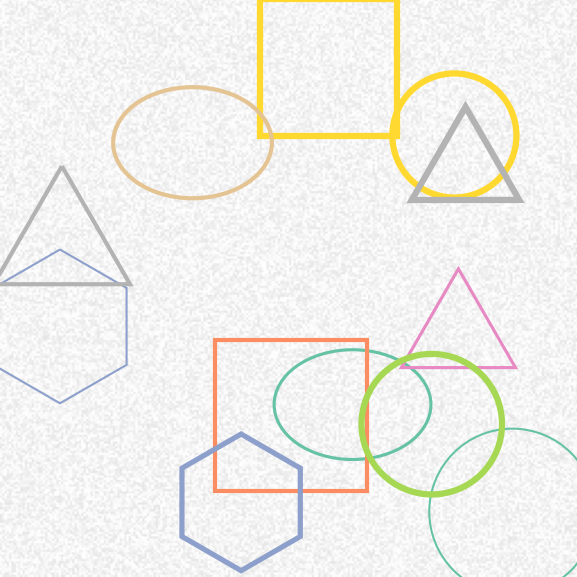[{"shape": "oval", "thickness": 1.5, "radius": 0.68, "center": [0.61, 0.298]}, {"shape": "circle", "thickness": 1, "radius": 0.72, "center": [0.887, 0.113]}, {"shape": "square", "thickness": 2, "radius": 0.66, "center": [0.504, 0.279]}, {"shape": "hexagon", "thickness": 2.5, "radius": 0.59, "center": [0.418, 0.129]}, {"shape": "hexagon", "thickness": 1, "radius": 0.67, "center": [0.104, 0.434]}, {"shape": "triangle", "thickness": 1.5, "radius": 0.57, "center": [0.794, 0.42]}, {"shape": "circle", "thickness": 3, "radius": 0.61, "center": [0.748, 0.265]}, {"shape": "circle", "thickness": 3, "radius": 0.54, "center": [0.787, 0.765]}, {"shape": "square", "thickness": 3, "radius": 0.59, "center": [0.569, 0.882]}, {"shape": "oval", "thickness": 2, "radius": 0.69, "center": [0.333, 0.752]}, {"shape": "triangle", "thickness": 2, "radius": 0.68, "center": [0.107, 0.575]}, {"shape": "triangle", "thickness": 3, "radius": 0.54, "center": [0.806, 0.707]}]